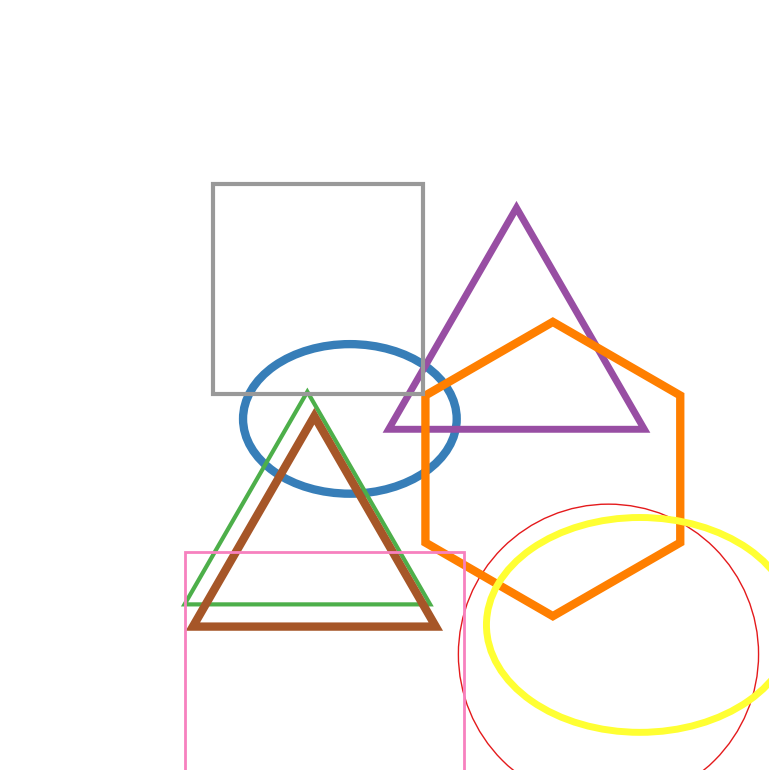[{"shape": "circle", "thickness": 0.5, "radius": 0.97, "center": [0.79, 0.15]}, {"shape": "oval", "thickness": 3, "radius": 0.69, "center": [0.454, 0.456]}, {"shape": "triangle", "thickness": 1.5, "radius": 0.92, "center": [0.399, 0.307]}, {"shape": "triangle", "thickness": 2.5, "radius": 0.96, "center": [0.671, 0.538]}, {"shape": "hexagon", "thickness": 3, "radius": 0.96, "center": [0.718, 0.391]}, {"shape": "oval", "thickness": 2.5, "radius": 1.0, "center": [0.831, 0.188]}, {"shape": "triangle", "thickness": 3, "radius": 0.91, "center": [0.408, 0.277]}, {"shape": "square", "thickness": 1, "radius": 0.9, "center": [0.421, 0.102]}, {"shape": "square", "thickness": 1.5, "radius": 0.68, "center": [0.413, 0.625]}]